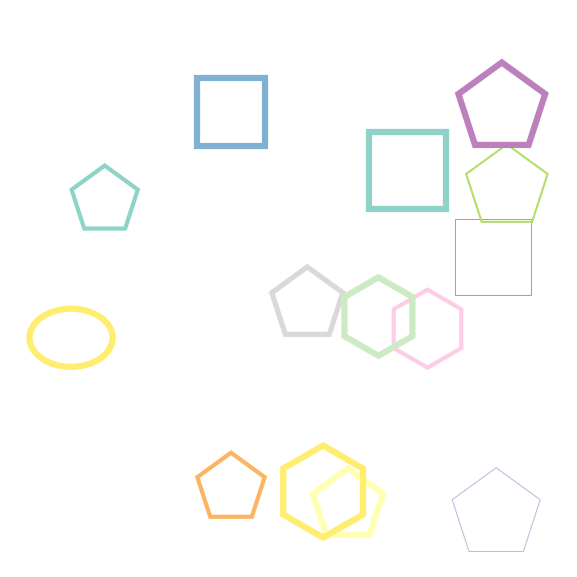[{"shape": "square", "thickness": 3, "radius": 0.33, "center": [0.706, 0.705]}, {"shape": "pentagon", "thickness": 2, "radius": 0.3, "center": [0.181, 0.652]}, {"shape": "pentagon", "thickness": 3, "radius": 0.32, "center": [0.602, 0.124]}, {"shape": "pentagon", "thickness": 0.5, "radius": 0.4, "center": [0.859, 0.109]}, {"shape": "square", "thickness": 0.5, "radius": 0.33, "center": [0.854, 0.554]}, {"shape": "square", "thickness": 3, "radius": 0.29, "center": [0.4, 0.805]}, {"shape": "pentagon", "thickness": 2, "radius": 0.31, "center": [0.4, 0.154]}, {"shape": "pentagon", "thickness": 1, "radius": 0.37, "center": [0.878, 0.675]}, {"shape": "hexagon", "thickness": 2, "radius": 0.34, "center": [0.74, 0.43]}, {"shape": "pentagon", "thickness": 2.5, "radius": 0.32, "center": [0.532, 0.472]}, {"shape": "pentagon", "thickness": 3, "radius": 0.39, "center": [0.869, 0.812]}, {"shape": "hexagon", "thickness": 3, "radius": 0.34, "center": [0.655, 0.451]}, {"shape": "oval", "thickness": 3, "radius": 0.36, "center": [0.123, 0.414]}, {"shape": "hexagon", "thickness": 3, "radius": 0.4, "center": [0.56, 0.148]}]